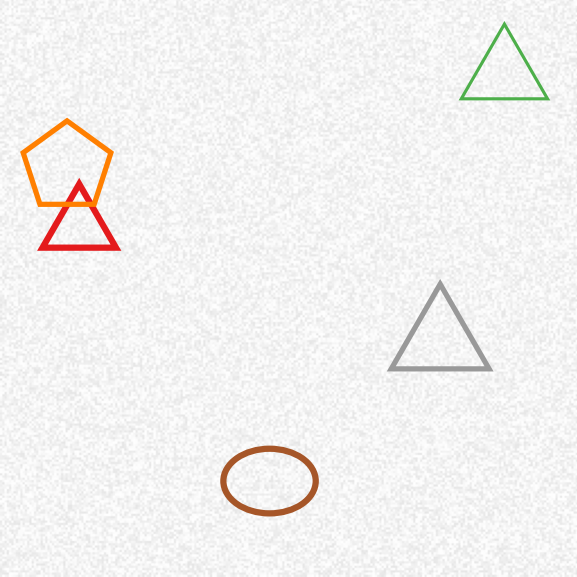[{"shape": "triangle", "thickness": 3, "radius": 0.37, "center": [0.137, 0.607]}, {"shape": "triangle", "thickness": 1.5, "radius": 0.43, "center": [0.873, 0.871]}, {"shape": "pentagon", "thickness": 2.5, "radius": 0.4, "center": [0.116, 0.71]}, {"shape": "oval", "thickness": 3, "radius": 0.4, "center": [0.467, 0.166]}, {"shape": "triangle", "thickness": 2.5, "radius": 0.49, "center": [0.762, 0.409]}]